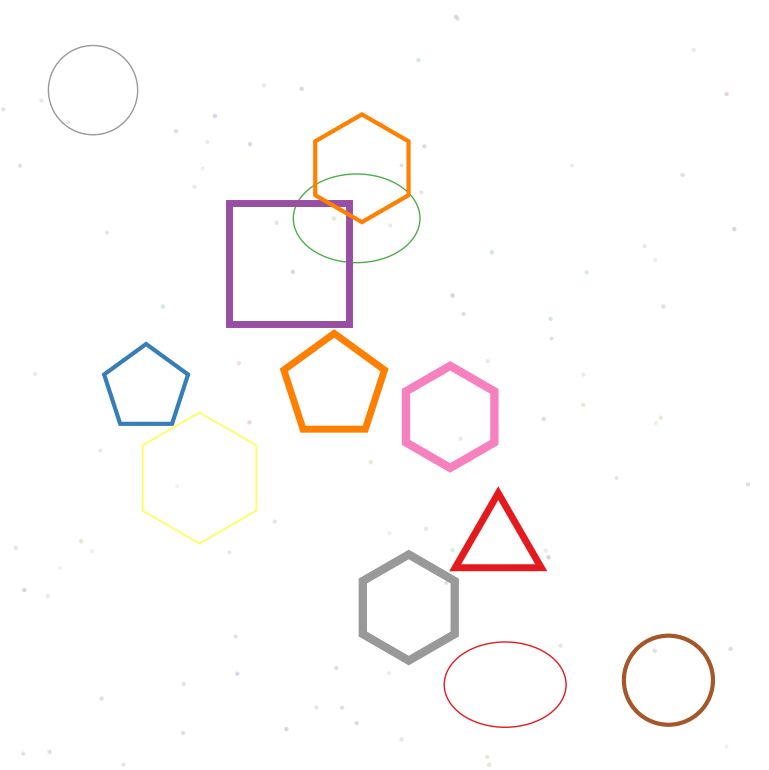[{"shape": "oval", "thickness": 0.5, "radius": 0.4, "center": [0.656, 0.111]}, {"shape": "triangle", "thickness": 2.5, "radius": 0.32, "center": [0.647, 0.295]}, {"shape": "pentagon", "thickness": 1.5, "radius": 0.29, "center": [0.19, 0.496]}, {"shape": "oval", "thickness": 0.5, "radius": 0.41, "center": [0.463, 0.716]}, {"shape": "square", "thickness": 2.5, "radius": 0.39, "center": [0.375, 0.658]}, {"shape": "pentagon", "thickness": 2.5, "radius": 0.34, "center": [0.434, 0.498]}, {"shape": "hexagon", "thickness": 1.5, "radius": 0.35, "center": [0.47, 0.781]}, {"shape": "hexagon", "thickness": 0.5, "radius": 0.43, "center": [0.259, 0.379]}, {"shape": "circle", "thickness": 1.5, "radius": 0.29, "center": [0.868, 0.117]}, {"shape": "hexagon", "thickness": 3, "radius": 0.33, "center": [0.585, 0.459]}, {"shape": "hexagon", "thickness": 3, "radius": 0.34, "center": [0.531, 0.211]}, {"shape": "circle", "thickness": 0.5, "radius": 0.29, "center": [0.121, 0.883]}]